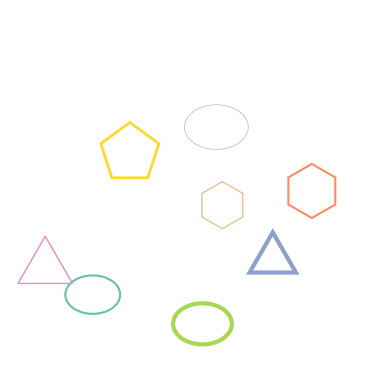[{"shape": "oval", "thickness": 1.5, "radius": 0.36, "center": [0.241, 0.235]}, {"shape": "hexagon", "thickness": 1.5, "radius": 0.35, "center": [0.81, 0.504]}, {"shape": "triangle", "thickness": 3, "radius": 0.35, "center": [0.708, 0.327]}, {"shape": "triangle", "thickness": 1, "radius": 0.41, "center": [0.118, 0.305]}, {"shape": "oval", "thickness": 3, "radius": 0.38, "center": [0.526, 0.159]}, {"shape": "pentagon", "thickness": 2, "radius": 0.4, "center": [0.337, 0.602]}, {"shape": "hexagon", "thickness": 1, "radius": 0.31, "center": [0.578, 0.467]}, {"shape": "oval", "thickness": 0.5, "radius": 0.41, "center": [0.562, 0.67]}]